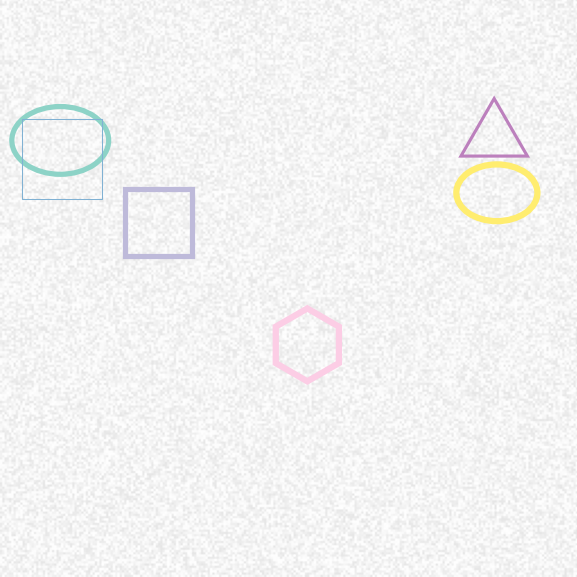[{"shape": "oval", "thickness": 2.5, "radius": 0.42, "center": [0.104, 0.756]}, {"shape": "square", "thickness": 2.5, "radius": 0.29, "center": [0.274, 0.614]}, {"shape": "square", "thickness": 0.5, "radius": 0.35, "center": [0.108, 0.724]}, {"shape": "hexagon", "thickness": 3, "radius": 0.32, "center": [0.532, 0.402]}, {"shape": "triangle", "thickness": 1.5, "radius": 0.33, "center": [0.856, 0.762]}, {"shape": "oval", "thickness": 3, "radius": 0.35, "center": [0.86, 0.665]}]